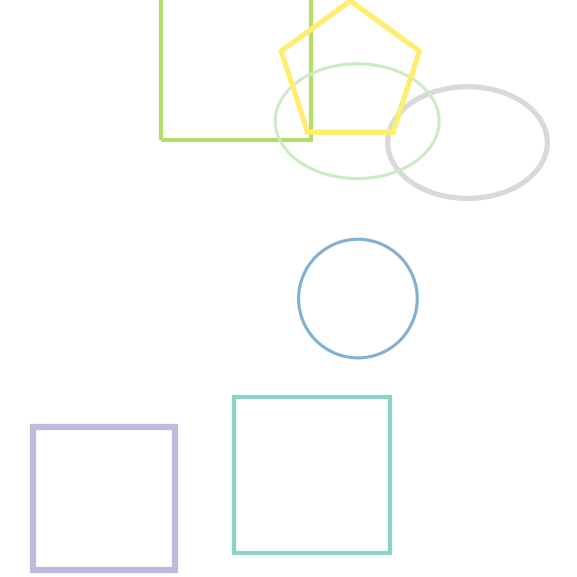[{"shape": "square", "thickness": 2, "radius": 0.68, "center": [0.541, 0.177]}, {"shape": "square", "thickness": 3, "radius": 0.62, "center": [0.18, 0.136]}, {"shape": "circle", "thickness": 1.5, "radius": 0.51, "center": [0.62, 0.482]}, {"shape": "square", "thickness": 2, "radius": 0.65, "center": [0.409, 0.887]}, {"shape": "oval", "thickness": 2.5, "radius": 0.69, "center": [0.81, 0.752]}, {"shape": "oval", "thickness": 1.5, "radius": 0.71, "center": [0.619, 0.789]}, {"shape": "pentagon", "thickness": 2.5, "radius": 0.63, "center": [0.607, 0.872]}]